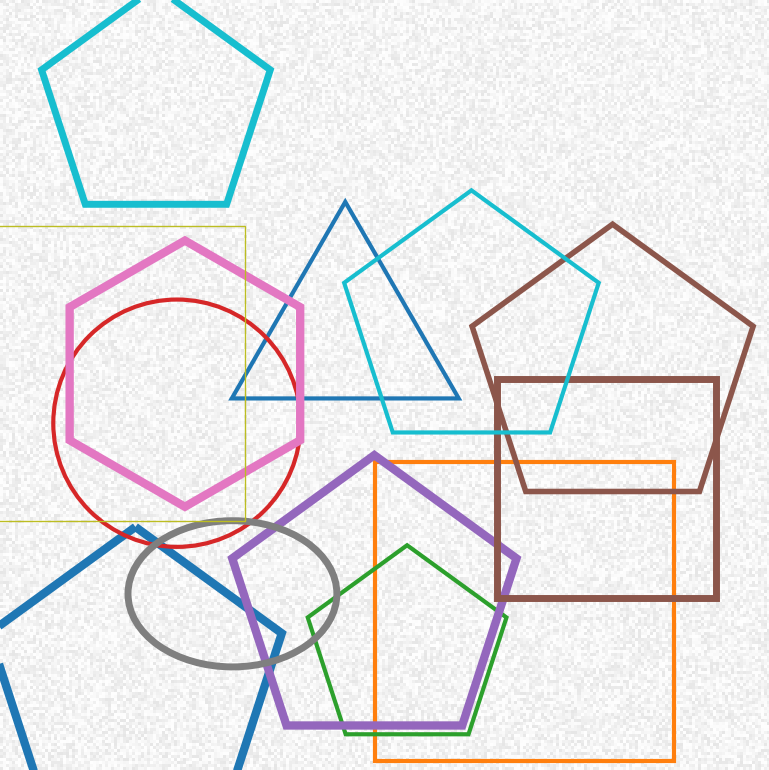[{"shape": "triangle", "thickness": 1.5, "radius": 0.85, "center": [0.448, 0.568]}, {"shape": "pentagon", "thickness": 3, "radius": 1.0, "center": [0.176, 0.116]}, {"shape": "square", "thickness": 1.5, "radius": 0.97, "center": [0.681, 0.206]}, {"shape": "pentagon", "thickness": 1.5, "radius": 0.68, "center": [0.529, 0.156]}, {"shape": "circle", "thickness": 1.5, "radius": 0.8, "center": [0.23, 0.45]}, {"shape": "pentagon", "thickness": 3, "radius": 0.97, "center": [0.486, 0.215]}, {"shape": "pentagon", "thickness": 2, "radius": 0.96, "center": [0.796, 0.517]}, {"shape": "square", "thickness": 2.5, "radius": 0.71, "center": [0.788, 0.366]}, {"shape": "hexagon", "thickness": 3, "radius": 0.86, "center": [0.24, 0.515]}, {"shape": "oval", "thickness": 2.5, "radius": 0.68, "center": [0.302, 0.229]}, {"shape": "square", "thickness": 0.5, "radius": 0.96, "center": [0.127, 0.515]}, {"shape": "pentagon", "thickness": 1.5, "radius": 0.87, "center": [0.612, 0.579]}, {"shape": "pentagon", "thickness": 2.5, "radius": 0.78, "center": [0.203, 0.861]}]